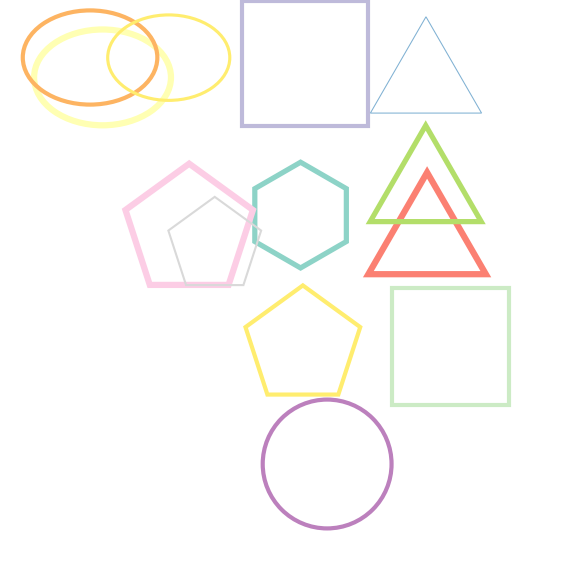[{"shape": "hexagon", "thickness": 2.5, "radius": 0.46, "center": [0.52, 0.627]}, {"shape": "oval", "thickness": 3, "radius": 0.59, "center": [0.178, 0.865]}, {"shape": "square", "thickness": 2, "radius": 0.54, "center": [0.528, 0.889]}, {"shape": "triangle", "thickness": 3, "radius": 0.59, "center": [0.74, 0.583]}, {"shape": "triangle", "thickness": 0.5, "radius": 0.56, "center": [0.738, 0.859]}, {"shape": "oval", "thickness": 2, "radius": 0.58, "center": [0.156, 0.9]}, {"shape": "triangle", "thickness": 2.5, "radius": 0.56, "center": [0.737, 0.671]}, {"shape": "pentagon", "thickness": 3, "radius": 0.58, "center": [0.328, 0.6]}, {"shape": "pentagon", "thickness": 1, "radius": 0.42, "center": [0.372, 0.574]}, {"shape": "circle", "thickness": 2, "radius": 0.56, "center": [0.566, 0.196]}, {"shape": "square", "thickness": 2, "radius": 0.51, "center": [0.78, 0.399]}, {"shape": "pentagon", "thickness": 2, "radius": 0.52, "center": [0.524, 0.4]}, {"shape": "oval", "thickness": 1.5, "radius": 0.53, "center": [0.292, 0.899]}]